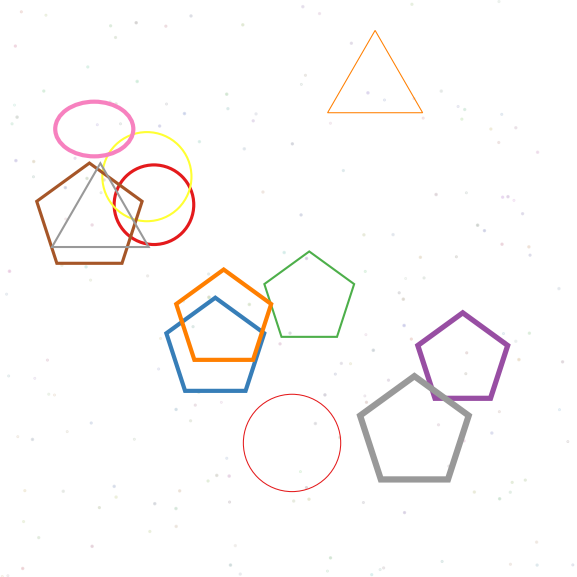[{"shape": "circle", "thickness": 1.5, "radius": 0.34, "center": [0.267, 0.645]}, {"shape": "circle", "thickness": 0.5, "radius": 0.42, "center": [0.506, 0.232]}, {"shape": "pentagon", "thickness": 2, "radius": 0.45, "center": [0.373, 0.394]}, {"shape": "pentagon", "thickness": 1, "radius": 0.41, "center": [0.535, 0.482]}, {"shape": "pentagon", "thickness": 2.5, "radius": 0.41, "center": [0.801, 0.376]}, {"shape": "triangle", "thickness": 0.5, "radius": 0.48, "center": [0.65, 0.851]}, {"shape": "pentagon", "thickness": 2, "radius": 0.43, "center": [0.387, 0.446]}, {"shape": "circle", "thickness": 1, "radius": 0.39, "center": [0.254, 0.693]}, {"shape": "pentagon", "thickness": 1.5, "radius": 0.48, "center": [0.155, 0.621]}, {"shape": "oval", "thickness": 2, "radius": 0.34, "center": [0.163, 0.776]}, {"shape": "triangle", "thickness": 1, "radius": 0.48, "center": [0.174, 0.62]}, {"shape": "pentagon", "thickness": 3, "radius": 0.49, "center": [0.718, 0.249]}]